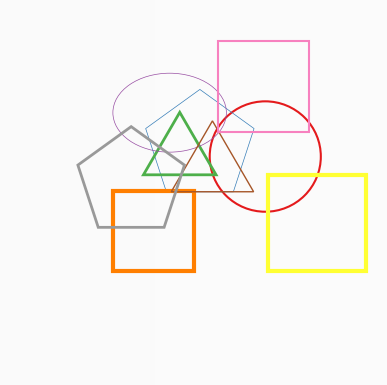[{"shape": "circle", "thickness": 1.5, "radius": 0.72, "center": [0.685, 0.593]}, {"shape": "pentagon", "thickness": 0.5, "radius": 0.74, "center": [0.516, 0.621]}, {"shape": "triangle", "thickness": 2, "radius": 0.54, "center": [0.464, 0.6]}, {"shape": "oval", "thickness": 0.5, "radius": 0.73, "center": [0.438, 0.707]}, {"shape": "square", "thickness": 3, "radius": 0.52, "center": [0.396, 0.399]}, {"shape": "square", "thickness": 3, "radius": 0.63, "center": [0.818, 0.421]}, {"shape": "triangle", "thickness": 1, "radius": 0.61, "center": [0.548, 0.563]}, {"shape": "square", "thickness": 1.5, "radius": 0.59, "center": [0.68, 0.775]}, {"shape": "pentagon", "thickness": 2, "radius": 0.72, "center": [0.339, 0.526]}]